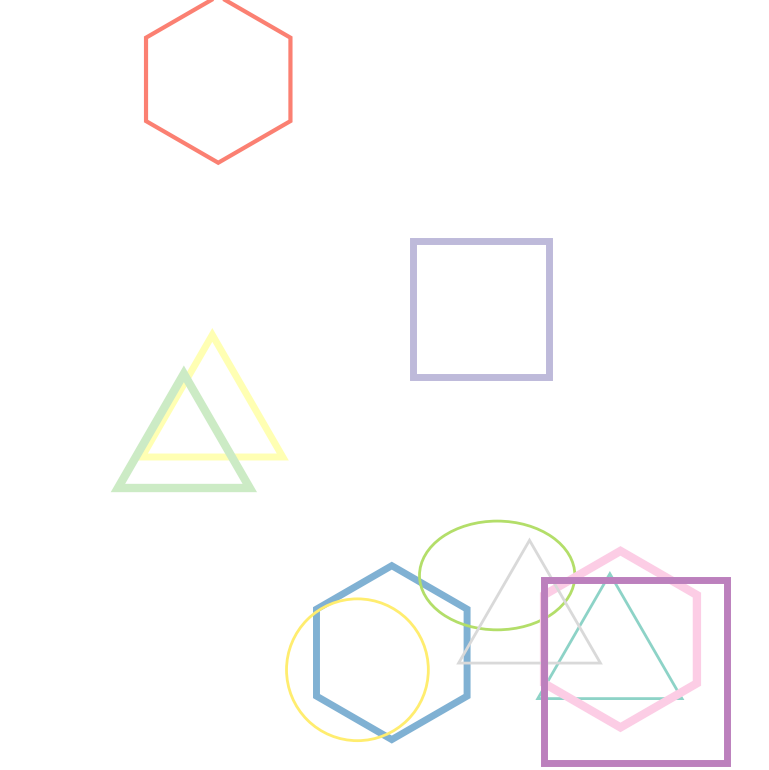[{"shape": "triangle", "thickness": 1, "radius": 0.54, "center": [0.792, 0.147]}, {"shape": "triangle", "thickness": 2.5, "radius": 0.53, "center": [0.276, 0.459]}, {"shape": "square", "thickness": 2.5, "radius": 0.44, "center": [0.624, 0.599]}, {"shape": "hexagon", "thickness": 1.5, "radius": 0.54, "center": [0.283, 0.897]}, {"shape": "hexagon", "thickness": 2.5, "radius": 0.56, "center": [0.509, 0.152]}, {"shape": "oval", "thickness": 1, "radius": 0.5, "center": [0.646, 0.253]}, {"shape": "hexagon", "thickness": 3, "radius": 0.57, "center": [0.806, 0.17]}, {"shape": "triangle", "thickness": 1, "radius": 0.53, "center": [0.688, 0.192]}, {"shape": "square", "thickness": 2.5, "radius": 0.59, "center": [0.825, 0.128]}, {"shape": "triangle", "thickness": 3, "radius": 0.49, "center": [0.239, 0.416]}, {"shape": "circle", "thickness": 1, "radius": 0.46, "center": [0.464, 0.13]}]